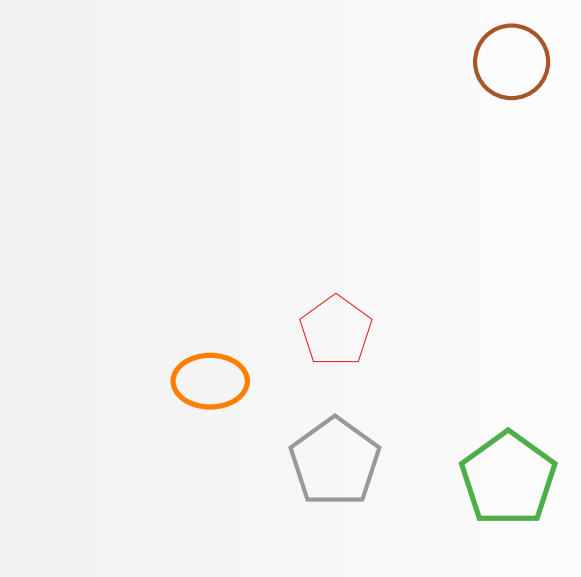[{"shape": "pentagon", "thickness": 0.5, "radius": 0.33, "center": [0.578, 0.426]}, {"shape": "pentagon", "thickness": 2.5, "radius": 0.42, "center": [0.874, 0.17]}, {"shape": "oval", "thickness": 2.5, "radius": 0.32, "center": [0.362, 0.339]}, {"shape": "circle", "thickness": 2, "radius": 0.31, "center": [0.88, 0.892]}, {"shape": "pentagon", "thickness": 2, "radius": 0.4, "center": [0.576, 0.199]}]